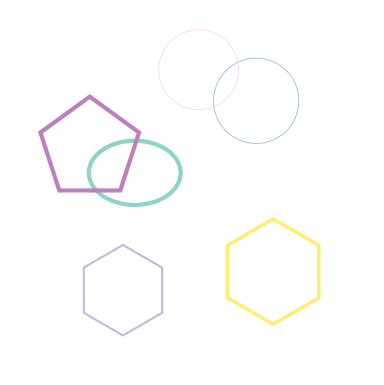[{"shape": "oval", "thickness": 3, "radius": 0.6, "center": [0.35, 0.551]}, {"shape": "hexagon", "thickness": 1.5, "radius": 0.59, "center": [0.319, 0.246]}, {"shape": "circle", "thickness": 0.5, "radius": 0.55, "center": [0.665, 0.738]}, {"shape": "circle", "thickness": 0.5, "radius": 0.52, "center": [0.516, 0.819]}, {"shape": "pentagon", "thickness": 3, "radius": 0.67, "center": [0.233, 0.614]}, {"shape": "hexagon", "thickness": 2.5, "radius": 0.68, "center": [0.71, 0.295]}]